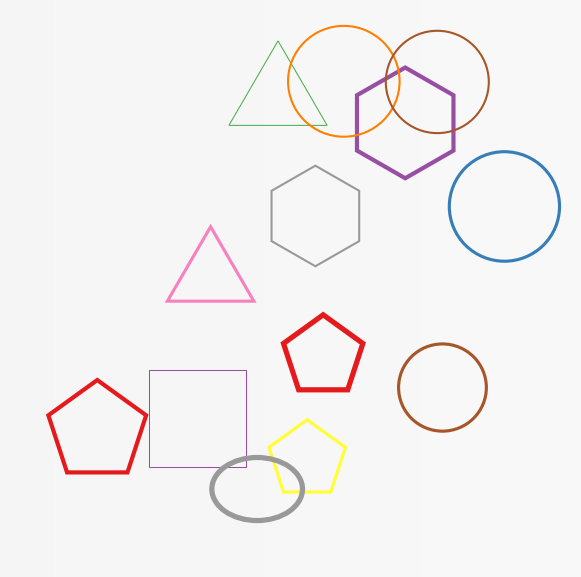[{"shape": "pentagon", "thickness": 2, "radius": 0.44, "center": [0.167, 0.253]}, {"shape": "pentagon", "thickness": 2.5, "radius": 0.36, "center": [0.556, 0.382]}, {"shape": "circle", "thickness": 1.5, "radius": 0.47, "center": [0.868, 0.642]}, {"shape": "triangle", "thickness": 0.5, "radius": 0.49, "center": [0.478, 0.831]}, {"shape": "square", "thickness": 0.5, "radius": 0.42, "center": [0.34, 0.274]}, {"shape": "hexagon", "thickness": 2, "radius": 0.48, "center": [0.697, 0.786]}, {"shape": "circle", "thickness": 1, "radius": 0.48, "center": [0.592, 0.858]}, {"shape": "pentagon", "thickness": 1.5, "radius": 0.35, "center": [0.528, 0.203]}, {"shape": "circle", "thickness": 1, "radius": 0.44, "center": [0.752, 0.857]}, {"shape": "circle", "thickness": 1.5, "radius": 0.38, "center": [0.761, 0.328]}, {"shape": "triangle", "thickness": 1.5, "radius": 0.43, "center": [0.362, 0.521]}, {"shape": "oval", "thickness": 2.5, "radius": 0.39, "center": [0.442, 0.152]}, {"shape": "hexagon", "thickness": 1, "radius": 0.44, "center": [0.543, 0.625]}]